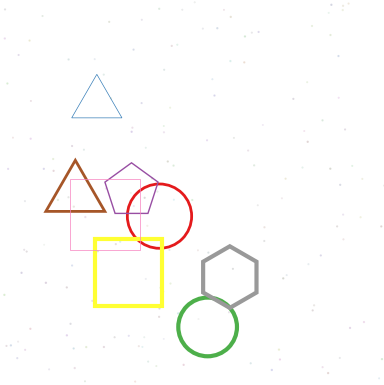[{"shape": "circle", "thickness": 2, "radius": 0.42, "center": [0.414, 0.439]}, {"shape": "triangle", "thickness": 0.5, "radius": 0.38, "center": [0.252, 0.732]}, {"shape": "circle", "thickness": 3, "radius": 0.38, "center": [0.539, 0.151]}, {"shape": "pentagon", "thickness": 1, "radius": 0.36, "center": [0.342, 0.504]}, {"shape": "square", "thickness": 3, "radius": 0.44, "center": [0.335, 0.292]}, {"shape": "triangle", "thickness": 2, "radius": 0.44, "center": [0.196, 0.495]}, {"shape": "square", "thickness": 0.5, "radius": 0.46, "center": [0.273, 0.443]}, {"shape": "hexagon", "thickness": 3, "radius": 0.4, "center": [0.597, 0.28]}]